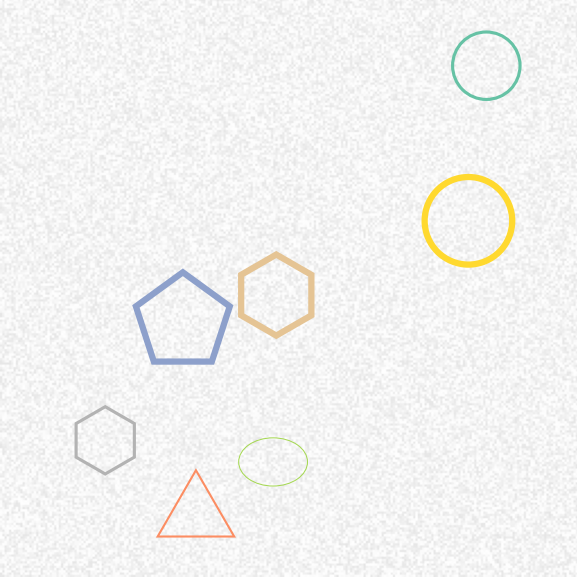[{"shape": "circle", "thickness": 1.5, "radius": 0.29, "center": [0.842, 0.885]}, {"shape": "triangle", "thickness": 1, "radius": 0.38, "center": [0.339, 0.108]}, {"shape": "pentagon", "thickness": 3, "radius": 0.43, "center": [0.317, 0.442]}, {"shape": "oval", "thickness": 0.5, "radius": 0.3, "center": [0.473, 0.199]}, {"shape": "circle", "thickness": 3, "radius": 0.38, "center": [0.811, 0.617]}, {"shape": "hexagon", "thickness": 3, "radius": 0.35, "center": [0.478, 0.488]}, {"shape": "hexagon", "thickness": 1.5, "radius": 0.29, "center": [0.182, 0.237]}]